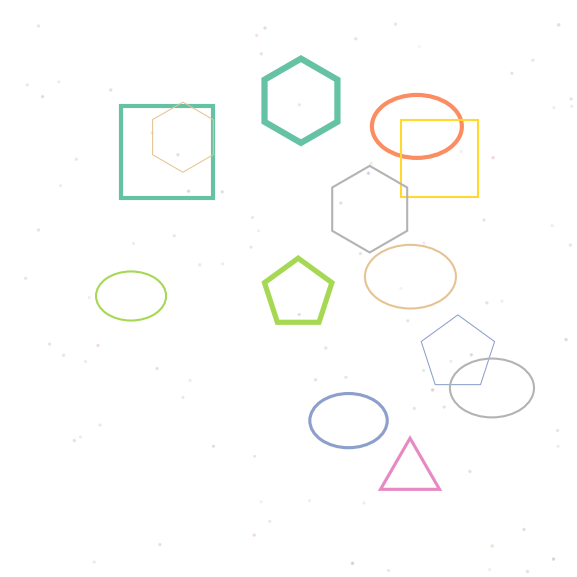[{"shape": "hexagon", "thickness": 3, "radius": 0.36, "center": [0.521, 0.825]}, {"shape": "square", "thickness": 2, "radius": 0.4, "center": [0.289, 0.736]}, {"shape": "oval", "thickness": 2, "radius": 0.39, "center": [0.722, 0.78]}, {"shape": "oval", "thickness": 1.5, "radius": 0.34, "center": [0.603, 0.271]}, {"shape": "pentagon", "thickness": 0.5, "radius": 0.33, "center": [0.793, 0.387]}, {"shape": "triangle", "thickness": 1.5, "radius": 0.3, "center": [0.71, 0.181]}, {"shape": "pentagon", "thickness": 2.5, "radius": 0.31, "center": [0.516, 0.491]}, {"shape": "oval", "thickness": 1, "radius": 0.3, "center": [0.227, 0.487]}, {"shape": "square", "thickness": 1, "radius": 0.33, "center": [0.761, 0.725]}, {"shape": "hexagon", "thickness": 0.5, "radius": 0.3, "center": [0.317, 0.762]}, {"shape": "oval", "thickness": 1, "radius": 0.39, "center": [0.711, 0.52]}, {"shape": "oval", "thickness": 1, "radius": 0.36, "center": [0.852, 0.327]}, {"shape": "hexagon", "thickness": 1, "radius": 0.37, "center": [0.64, 0.637]}]